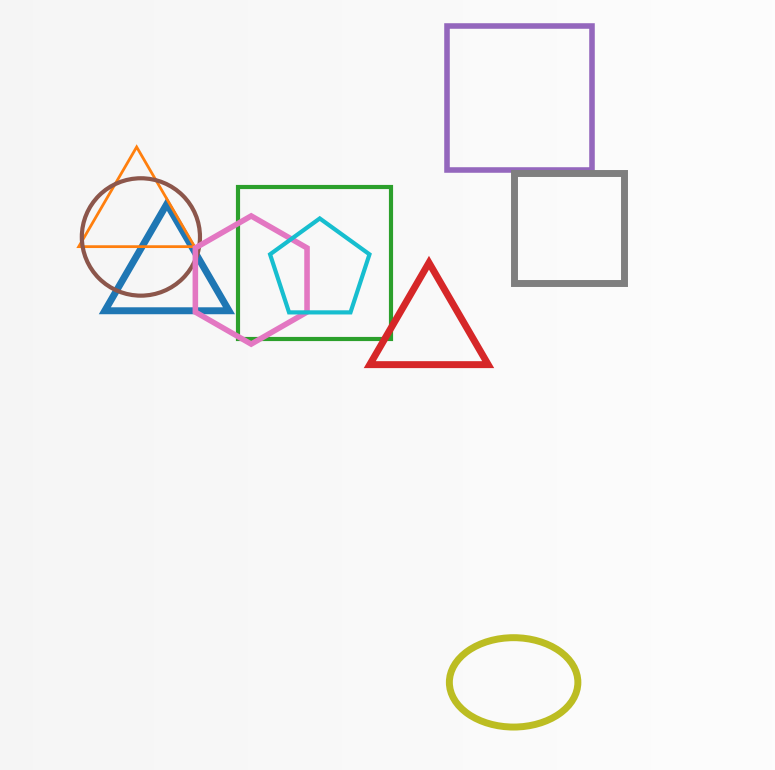[{"shape": "triangle", "thickness": 2.5, "radius": 0.46, "center": [0.215, 0.643]}, {"shape": "triangle", "thickness": 1, "radius": 0.43, "center": [0.176, 0.723]}, {"shape": "square", "thickness": 1.5, "radius": 0.49, "center": [0.405, 0.658]}, {"shape": "triangle", "thickness": 2.5, "radius": 0.44, "center": [0.554, 0.571]}, {"shape": "square", "thickness": 2, "radius": 0.47, "center": [0.67, 0.873]}, {"shape": "circle", "thickness": 1.5, "radius": 0.38, "center": [0.182, 0.692]}, {"shape": "hexagon", "thickness": 2, "radius": 0.42, "center": [0.324, 0.636]}, {"shape": "square", "thickness": 2.5, "radius": 0.36, "center": [0.734, 0.704]}, {"shape": "oval", "thickness": 2.5, "radius": 0.41, "center": [0.663, 0.114]}, {"shape": "pentagon", "thickness": 1.5, "radius": 0.34, "center": [0.413, 0.649]}]